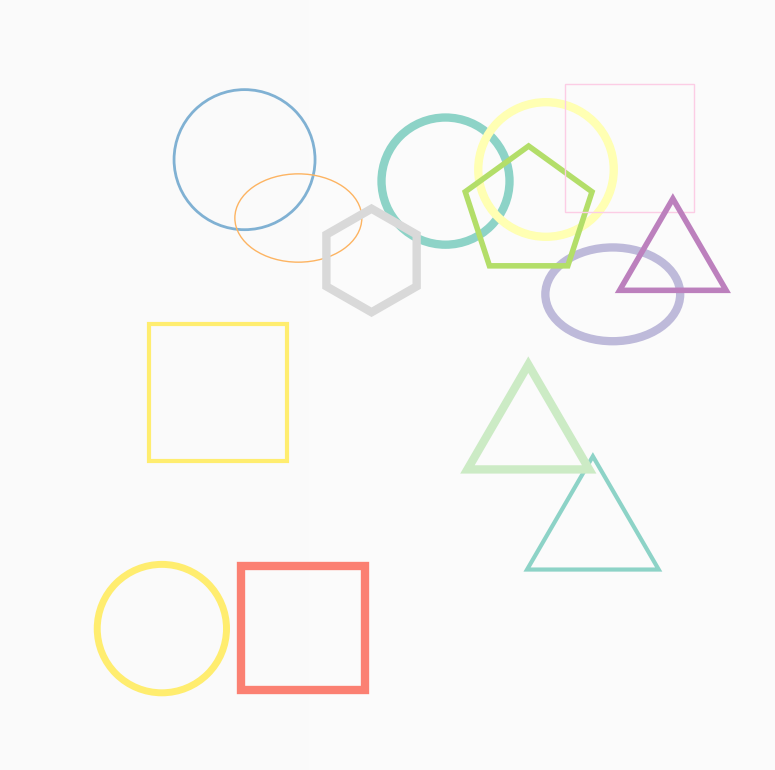[{"shape": "circle", "thickness": 3, "radius": 0.41, "center": [0.575, 0.765]}, {"shape": "triangle", "thickness": 1.5, "radius": 0.49, "center": [0.765, 0.309]}, {"shape": "circle", "thickness": 3, "radius": 0.44, "center": [0.705, 0.78]}, {"shape": "oval", "thickness": 3, "radius": 0.43, "center": [0.791, 0.618]}, {"shape": "square", "thickness": 3, "radius": 0.4, "center": [0.391, 0.184]}, {"shape": "circle", "thickness": 1, "radius": 0.45, "center": [0.316, 0.793]}, {"shape": "oval", "thickness": 0.5, "radius": 0.41, "center": [0.385, 0.717]}, {"shape": "pentagon", "thickness": 2, "radius": 0.43, "center": [0.682, 0.724]}, {"shape": "square", "thickness": 0.5, "radius": 0.42, "center": [0.813, 0.807]}, {"shape": "hexagon", "thickness": 3, "radius": 0.34, "center": [0.479, 0.662]}, {"shape": "triangle", "thickness": 2, "radius": 0.4, "center": [0.868, 0.663]}, {"shape": "triangle", "thickness": 3, "radius": 0.45, "center": [0.682, 0.436]}, {"shape": "circle", "thickness": 2.5, "radius": 0.42, "center": [0.209, 0.184]}, {"shape": "square", "thickness": 1.5, "radius": 0.44, "center": [0.281, 0.49]}]